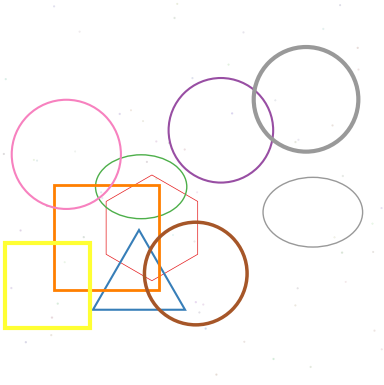[{"shape": "hexagon", "thickness": 0.5, "radius": 0.69, "center": [0.395, 0.408]}, {"shape": "triangle", "thickness": 1.5, "radius": 0.69, "center": [0.361, 0.265]}, {"shape": "oval", "thickness": 1, "radius": 0.59, "center": [0.367, 0.515]}, {"shape": "circle", "thickness": 1.5, "radius": 0.68, "center": [0.574, 0.662]}, {"shape": "square", "thickness": 2, "radius": 0.68, "center": [0.277, 0.383]}, {"shape": "square", "thickness": 3, "radius": 0.55, "center": [0.123, 0.258]}, {"shape": "circle", "thickness": 2.5, "radius": 0.67, "center": [0.508, 0.29]}, {"shape": "circle", "thickness": 1.5, "radius": 0.71, "center": [0.172, 0.599]}, {"shape": "oval", "thickness": 1, "radius": 0.65, "center": [0.813, 0.449]}, {"shape": "circle", "thickness": 3, "radius": 0.68, "center": [0.795, 0.742]}]